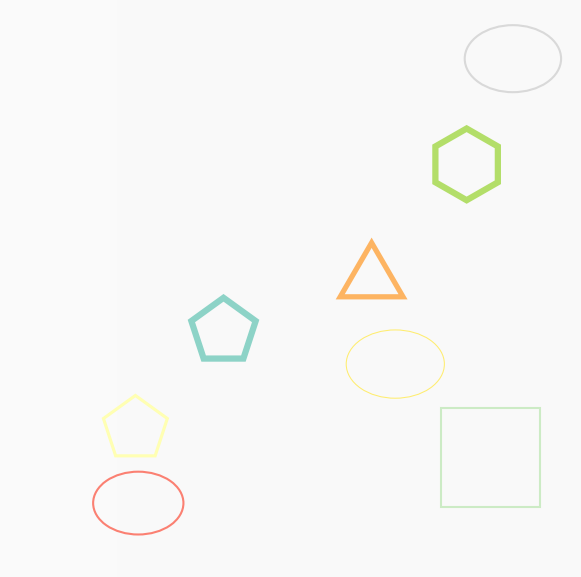[{"shape": "pentagon", "thickness": 3, "radius": 0.29, "center": [0.385, 0.425]}, {"shape": "pentagon", "thickness": 1.5, "radius": 0.29, "center": [0.233, 0.257]}, {"shape": "oval", "thickness": 1, "radius": 0.39, "center": [0.238, 0.128]}, {"shape": "triangle", "thickness": 2.5, "radius": 0.31, "center": [0.639, 0.516]}, {"shape": "hexagon", "thickness": 3, "radius": 0.31, "center": [0.803, 0.715]}, {"shape": "oval", "thickness": 1, "radius": 0.41, "center": [0.882, 0.898]}, {"shape": "square", "thickness": 1, "radius": 0.43, "center": [0.844, 0.206]}, {"shape": "oval", "thickness": 0.5, "radius": 0.42, "center": [0.68, 0.369]}]